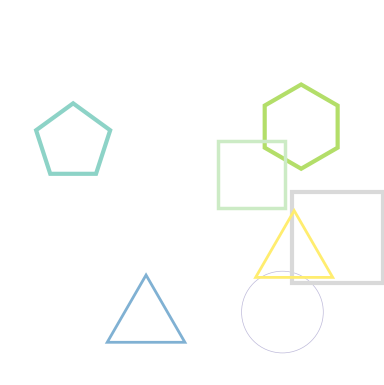[{"shape": "pentagon", "thickness": 3, "radius": 0.51, "center": [0.19, 0.63]}, {"shape": "circle", "thickness": 0.5, "radius": 0.53, "center": [0.734, 0.189]}, {"shape": "triangle", "thickness": 2, "radius": 0.58, "center": [0.379, 0.169]}, {"shape": "hexagon", "thickness": 3, "radius": 0.55, "center": [0.782, 0.671]}, {"shape": "square", "thickness": 3, "radius": 0.59, "center": [0.877, 0.383]}, {"shape": "square", "thickness": 2.5, "radius": 0.43, "center": [0.653, 0.547]}, {"shape": "triangle", "thickness": 2, "radius": 0.58, "center": [0.764, 0.337]}]